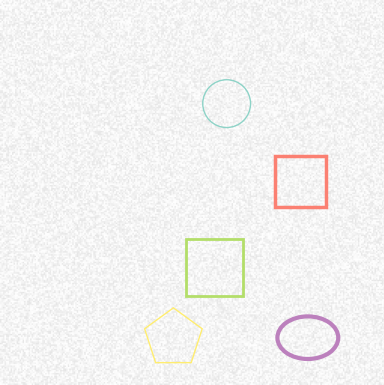[{"shape": "circle", "thickness": 1, "radius": 0.31, "center": [0.589, 0.731]}, {"shape": "square", "thickness": 2.5, "radius": 0.33, "center": [0.78, 0.529]}, {"shape": "square", "thickness": 2, "radius": 0.37, "center": [0.558, 0.306]}, {"shape": "oval", "thickness": 3, "radius": 0.4, "center": [0.8, 0.123]}, {"shape": "pentagon", "thickness": 1, "radius": 0.39, "center": [0.45, 0.122]}]